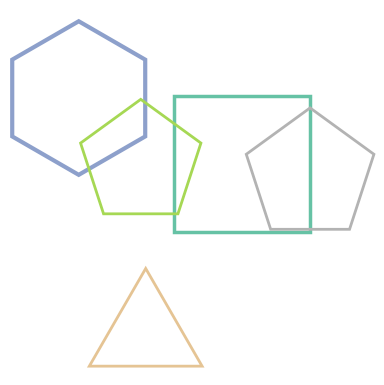[{"shape": "square", "thickness": 2.5, "radius": 0.88, "center": [0.628, 0.573]}, {"shape": "hexagon", "thickness": 3, "radius": 1.0, "center": [0.204, 0.745]}, {"shape": "pentagon", "thickness": 2, "radius": 0.82, "center": [0.366, 0.578]}, {"shape": "triangle", "thickness": 2, "radius": 0.85, "center": [0.378, 0.134]}, {"shape": "pentagon", "thickness": 2, "radius": 0.87, "center": [0.805, 0.545]}]